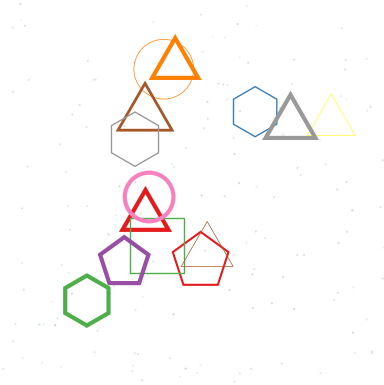[{"shape": "pentagon", "thickness": 1.5, "radius": 0.38, "center": [0.521, 0.322]}, {"shape": "triangle", "thickness": 3, "radius": 0.34, "center": [0.378, 0.438]}, {"shape": "hexagon", "thickness": 1, "radius": 0.32, "center": [0.663, 0.71]}, {"shape": "hexagon", "thickness": 3, "radius": 0.32, "center": [0.226, 0.219]}, {"shape": "square", "thickness": 1, "radius": 0.36, "center": [0.408, 0.362]}, {"shape": "pentagon", "thickness": 3, "radius": 0.33, "center": [0.323, 0.318]}, {"shape": "circle", "thickness": 0.5, "radius": 0.39, "center": [0.425, 0.82]}, {"shape": "triangle", "thickness": 3, "radius": 0.34, "center": [0.455, 0.832]}, {"shape": "triangle", "thickness": 0.5, "radius": 0.36, "center": [0.861, 0.684]}, {"shape": "triangle", "thickness": 2, "radius": 0.41, "center": [0.377, 0.702]}, {"shape": "triangle", "thickness": 0.5, "radius": 0.39, "center": [0.538, 0.347]}, {"shape": "circle", "thickness": 3, "radius": 0.32, "center": [0.387, 0.488]}, {"shape": "triangle", "thickness": 3, "radius": 0.37, "center": [0.755, 0.679]}, {"shape": "hexagon", "thickness": 1, "radius": 0.35, "center": [0.351, 0.638]}]